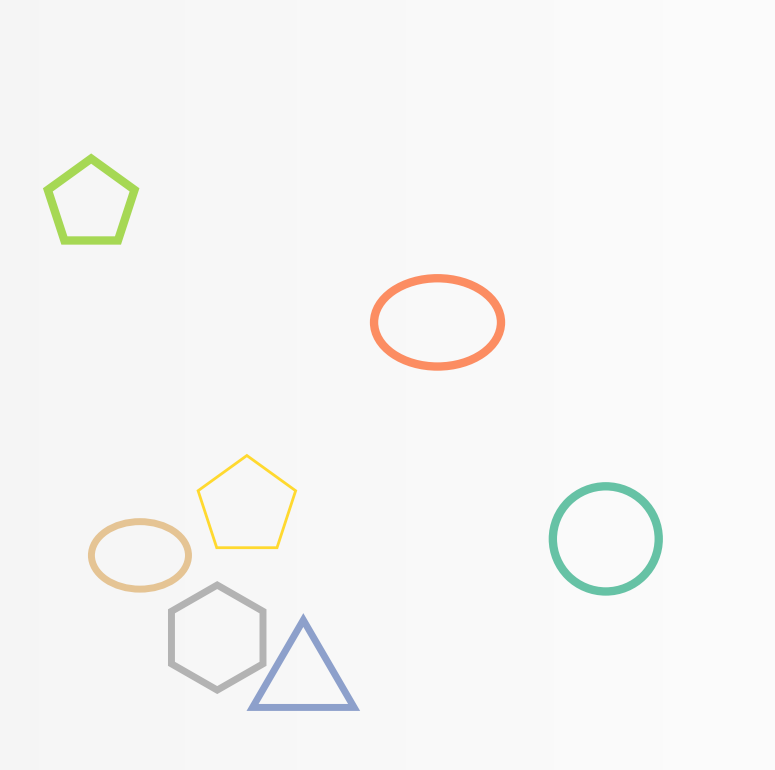[{"shape": "circle", "thickness": 3, "radius": 0.34, "center": [0.782, 0.3]}, {"shape": "oval", "thickness": 3, "radius": 0.41, "center": [0.565, 0.581]}, {"shape": "triangle", "thickness": 2.5, "radius": 0.38, "center": [0.391, 0.119]}, {"shape": "pentagon", "thickness": 3, "radius": 0.29, "center": [0.118, 0.735]}, {"shape": "pentagon", "thickness": 1, "radius": 0.33, "center": [0.319, 0.342]}, {"shape": "oval", "thickness": 2.5, "radius": 0.31, "center": [0.181, 0.279]}, {"shape": "hexagon", "thickness": 2.5, "radius": 0.34, "center": [0.28, 0.172]}]